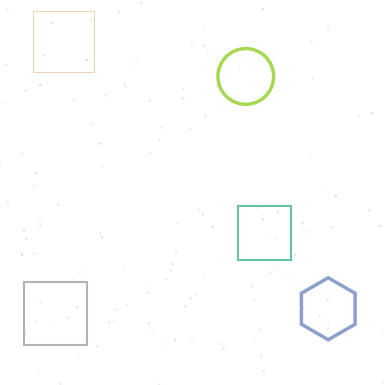[{"shape": "square", "thickness": 1.5, "radius": 0.35, "center": [0.687, 0.394]}, {"shape": "hexagon", "thickness": 2.5, "radius": 0.4, "center": [0.853, 0.198]}, {"shape": "circle", "thickness": 2.5, "radius": 0.36, "center": [0.638, 0.801]}, {"shape": "square", "thickness": 0.5, "radius": 0.4, "center": [0.164, 0.893]}, {"shape": "square", "thickness": 1.5, "radius": 0.41, "center": [0.144, 0.185]}]